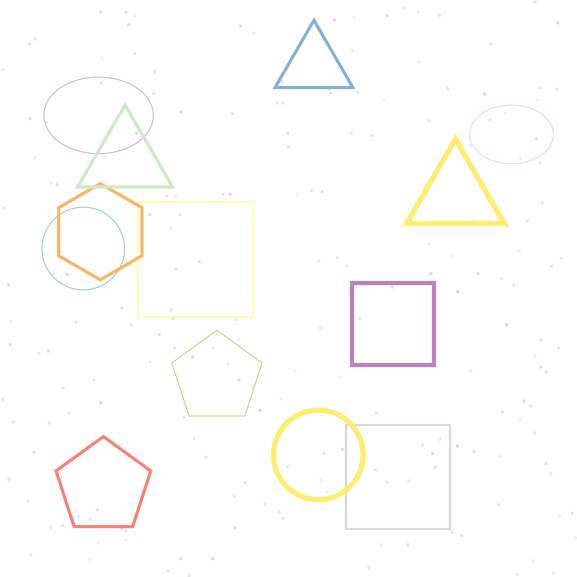[{"shape": "circle", "thickness": 0.5, "radius": 0.36, "center": [0.144, 0.569]}, {"shape": "square", "thickness": 1, "radius": 0.5, "center": [0.339, 0.55]}, {"shape": "oval", "thickness": 0.5, "radius": 0.47, "center": [0.171, 0.799]}, {"shape": "pentagon", "thickness": 1.5, "radius": 0.43, "center": [0.179, 0.157]}, {"shape": "triangle", "thickness": 1.5, "radius": 0.39, "center": [0.544, 0.886]}, {"shape": "hexagon", "thickness": 1.5, "radius": 0.42, "center": [0.174, 0.598]}, {"shape": "pentagon", "thickness": 0.5, "radius": 0.41, "center": [0.376, 0.345]}, {"shape": "oval", "thickness": 0.5, "radius": 0.36, "center": [0.886, 0.766]}, {"shape": "square", "thickness": 1, "radius": 0.45, "center": [0.689, 0.174]}, {"shape": "square", "thickness": 2, "radius": 0.35, "center": [0.681, 0.438]}, {"shape": "triangle", "thickness": 1.5, "radius": 0.47, "center": [0.217, 0.723]}, {"shape": "circle", "thickness": 2.5, "radius": 0.39, "center": [0.551, 0.211]}, {"shape": "triangle", "thickness": 2.5, "radius": 0.49, "center": [0.789, 0.661]}]